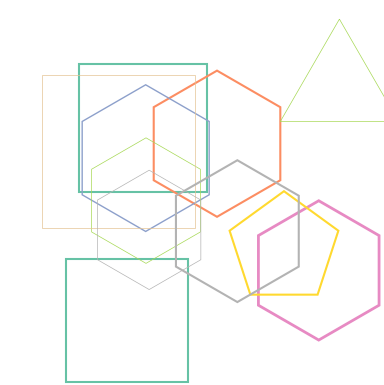[{"shape": "square", "thickness": 1.5, "radius": 0.83, "center": [0.371, 0.667]}, {"shape": "square", "thickness": 1.5, "radius": 0.8, "center": [0.33, 0.167]}, {"shape": "hexagon", "thickness": 1.5, "radius": 0.95, "center": [0.564, 0.627]}, {"shape": "hexagon", "thickness": 1, "radius": 0.95, "center": [0.378, 0.589]}, {"shape": "hexagon", "thickness": 2, "radius": 0.9, "center": [0.828, 0.298]}, {"shape": "hexagon", "thickness": 0.5, "radius": 0.82, "center": [0.379, 0.479]}, {"shape": "triangle", "thickness": 0.5, "radius": 0.89, "center": [0.882, 0.773]}, {"shape": "pentagon", "thickness": 1.5, "radius": 0.74, "center": [0.738, 0.355]}, {"shape": "square", "thickness": 0.5, "radius": 0.99, "center": [0.308, 0.605]}, {"shape": "hexagon", "thickness": 1.5, "radius": 0.92, "center": [0.617, 0.4]}, {"shape": "hexagon", "thickness": 0.5, "radius": 0.77, "center": [0.387, 0.403]}]